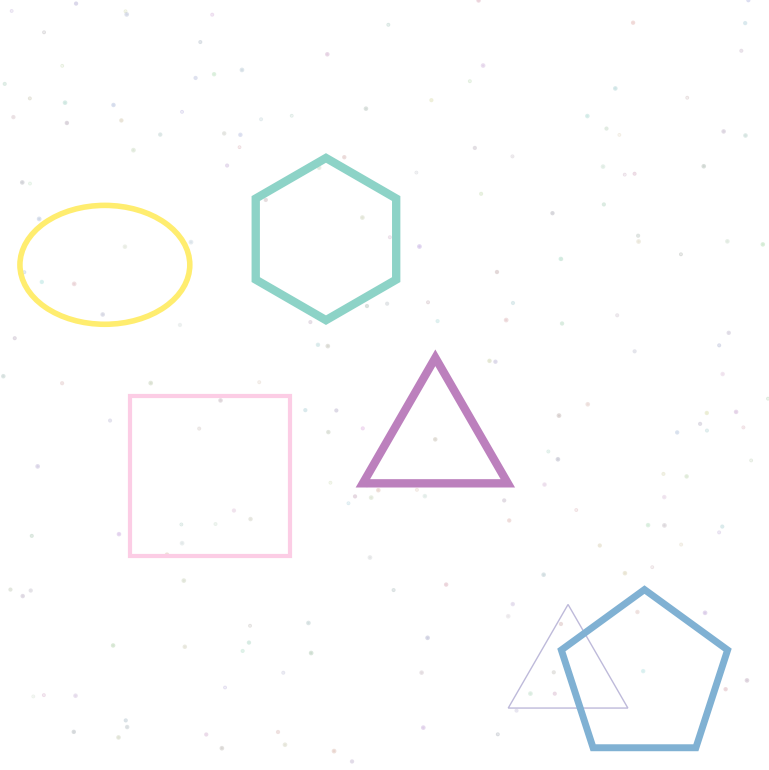[{"shape": "hexagon", "thickness": 3, "radius": 0.53, "center": [0.423, 0.69]}, {"shape": "triangle", "thickness": 0.5, "radius": 0.45, "center": [0.738, 0.125]}, {"shape": "pentagon", "thickness": 2.5, "radius": 0.57, "center": [0.837, 0.121]}, {"shape": "square", "thickness": 1.5, "radius": 0.52, "center": [0.273, 0.382]}, {"shape": "triangle", "thickness": 3, "radius": 0.54, "center": [0.565, 0.427]}, {"shape": "oval", "thickness": 2, "radius": 0.55, "center": [0.136, 0.656]}]